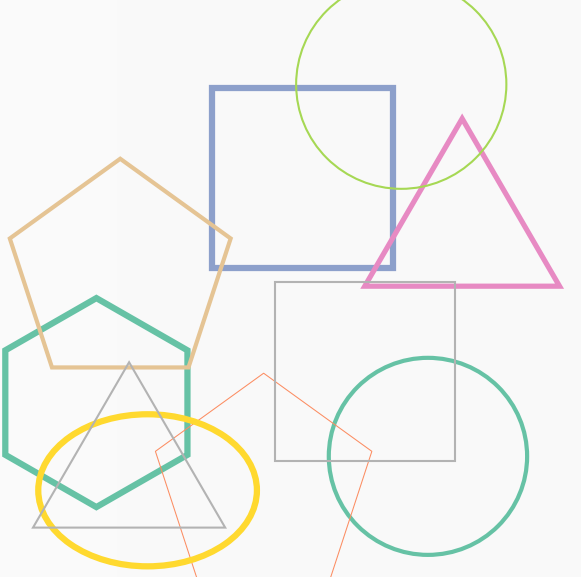[{"shape": "hexagon", "thickness": 3, "radius": 0.9, "center": [0.166, 0.302]}, {"shape": "circle", "thickness": 2, "radius": 0.85, "center": [0.736, 0.209]}, {"shape": "pentagon", "thickness": 0.5, "radius": 0.98, "center": [0.454, 0.157]}, {"shape": "square", "thickness": 3, "radius": 0.78, "center": [0.521, 0.691]}, {"shape": "triangle", "thickness": 2.5, "radius": 0.97, "center": [0.795, 0.6]}, {"shape": "circle", "thickness": 1, "radius": 0.9, "center": [0.69, 0.853]}, {"shape": "oval", "thickness": 3, "radius": 0.94, "center": [0.254, 0.15]}, {"shape": "pentagon", "thickness": 2, "radius": 1.0, "center": [0.207, 0.524]}, {"shape": "square", "thickness": 1, "radius": 0.78, "center": [0.628, 0.356]}, {"shape": "triangle", "thickness": 1, "radius": 0.95, "center": [0.222, 0.181]}]